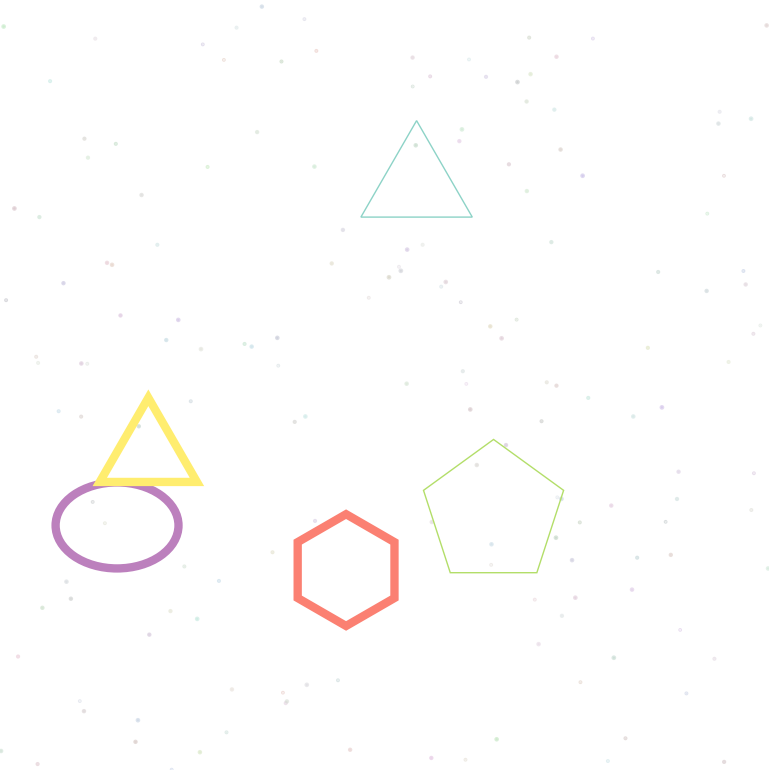[{"shape": "triangle", "thickness": 0.5, "radius": 0.42, "center": [0.541, 0.76]}, {"shape": "hexagon", "thickness": 3, "radius": 0.36, "center": [0.449, 0.26]}, {"shape": "pentagon", "thickness": 0.5, "radius": 0.48, "center": [0.641, 0.334]}, {"shape": "oval", "thickness": 3, "radius": 0.4, "center": [0.152, 0.318]}, {"shape": "triangle", "thickness": 3, "radius": 0.36, "center": [0.193, 0.411]}]